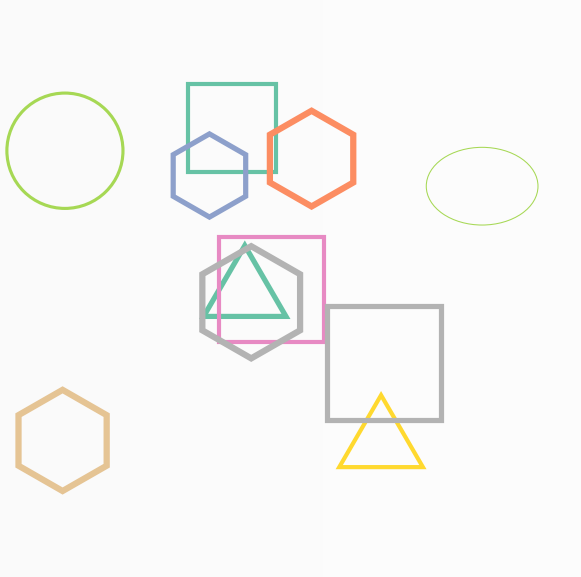[{"shape": "triangle", "thickness": 2.5, "radius": 0.41, "center": [0.421, 0.492]}, {"shape": "square", "thickness": 2, "radius": 0.38, "center": [0.4, 0.777]}, {"shape": "hexagon", "thickness": 3, "radius": 0.41, "center": [0.536, 0.724]}, {"shape": "hexagon", "thickness": 2.5, "radius": 0.36, "center": [0.36, 0.695]}, {"shape": "square", "thickness": 2, "radius": 0.45, "center": [0.467, 0.498]}, {"shape": "oval", "thickness": 0.5, "radius": 0.48, "center": [0.829, 0.677]}, {"shape": "circle", "thickness": 1.5, "radius": 0.5, "center": [0.112, 0.738]}, {"shape": "triangle", "thickness": 2, "radius": 0.42, "center": [0.656, 0.232]}, {"shape": "hexagon", "thickness": 3, "radius": 0.44, "center": [0.108, 0.236]}, {"shape": "square", "thickness": 2.5, "radius": 0.49, "center": [0.661, 0.371]}, {"shape": "hexagon", "thickness": 3, "radius": 0.49, "center": [0.432, 0.476]}]